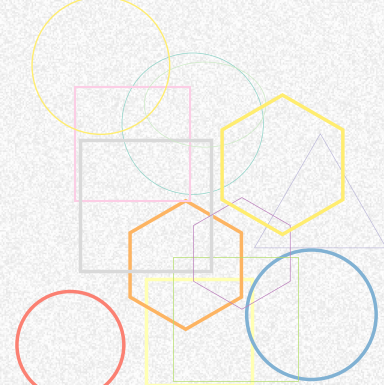[{"shape": "circle", "thickness": 0.5, "radius": 0.92, "center": [0.501, 0.679]}, {"shape": "square", "thickness": 2.5, "radius": 0.69, "center": [0.518, 0.139]}, {"shape": "triangle", "thickness": 0.5, "radius": 0.99, "center": [0.832, 0.455]}, {"shape": "circle", "thickness": 2.5, "radius": 0.69, "center": [0.183, 0.104]}, {"shape": "circle", "thickness": 2.5, "radius": 0.84, "center": [0.809, 0.182]}, {"shape": "hexagon", "thickness": 2.5, "radius": 0.83, "center": [0.482, 0.312]}, {"shape": "square", "thickness": 0.5, "radius": 0.81, "center": [0.612, 0.171]}, {"shape": "square", "thickness": 1.5, "radius": 0.74, "center": [0.344, 0.625]}, {"shape": "square", "thickness": 2.5, "radius": 0.85, "center": [0.377, 0.467]}, {"shape": "hexagon", "thickness": 0.5, "radius": 0.72, "center": [0.628, 0.342]}, {"shape": "oval", "thickness": 0.5, "radius": 0.79, "center": [0.533, 0.728]}, {"shape": "circle", "thickness": 1, "radius": 0.89, "center": [0.262, 0.83]}, {"shape": "hexagon", "thickness": 2.5, "radius": 0.91, "center": [0.734, 0.572]}]